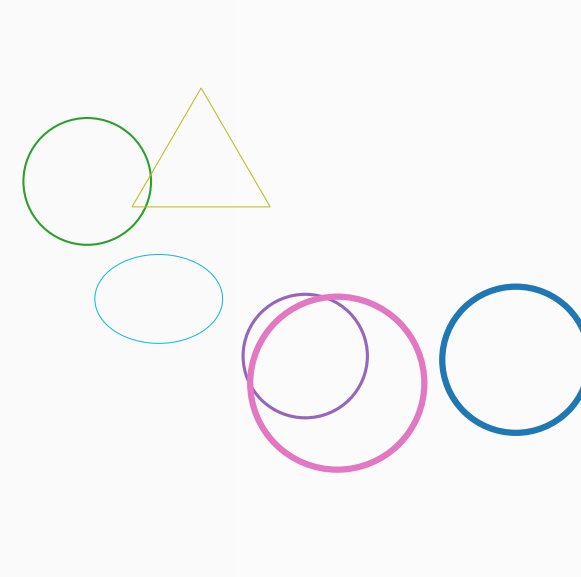[{"shape": "circle", "thickness": 3, "radius": 0.63, "center": [0.887, 0.376]}, {"shape": "circle", "thickness": 1, "radius": 0.55, "center": [0.15, 0.685]}, {"shape": "circle", "thickness": 1.5, "radius": 0.53, "center": [0.525, 0.383]}, {"shape": "circle", "thickness": 3, "radius": 0.75, "center": [0.58, 0.336]}, {"shape": "triangle", "thickness": 0.5, "radius": 0.69, "center": [0.346, 0.71]}, {"shape": "oval", "thickness": 0.5, "radius": 0.55, "center": [0.273, 0.482]}]